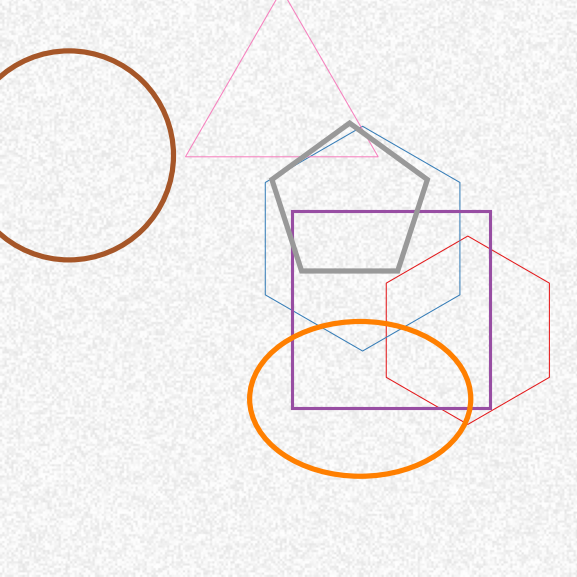[{"shape": "hexagon", "thickness": 0.5, "radius": 0.82, "center": [0.81, 0.427]}, {"shape": "hexagon", "thickness": 0.5, "radius": 0.97, "center": [0.628, 0.586]}, {"shape": "square", "thickness": 1.5, "radius": 0.86, "center": [0.677, 0.463]}, {"shape": "oval", "thickness": 2.5, "radius": 0.96, "center": [0.624, 0.308]}, {"shape": "circle", "thickness": 2.5, "radius": 0.9, "center": [0.119, 0.73]}, {"shape": "triangle", "thickness": 0.5, "radius": 0.96, "center": [0.488, 0.824]}, {"shape": "pentagon", "thickness": 2.5, "radius": 0.71, "center": [0.605, 0.644]}]